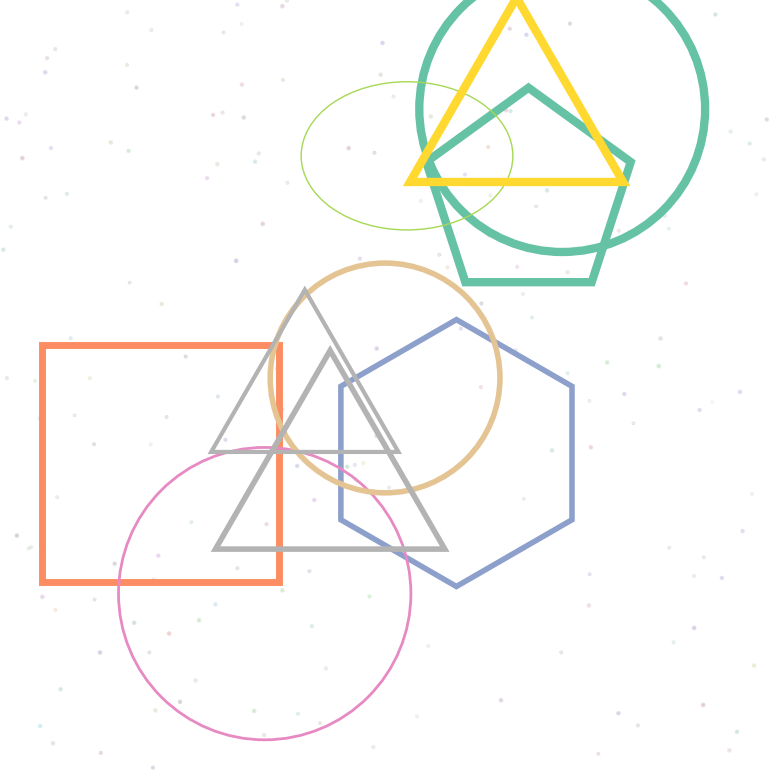[{"shape": "pentagon", "thickness": 3, "radius": 0.7, "center": [0.686, 0.746]}, {"shape": "circle", "thickness": 3, "radius": 0.93, "center": [0.73, 0.858]}, {"shape": "square", "thickness": 2.5, "radius": 0.77, "center": [0.209, 0.398]}, {"shape": "hexagon", "thickness": 2, "radius": 0.87, "center": [0.593, 0.412]}, {"shape": "circle", "thickness": 1, "radius": 0.95, "center": [0.344, 0.229]}, {"shape": "oval", "thickness": 0.5, "radius": 0.69, "center": [0.529, 0.798]}, {"shape": "triangle", "thickness": 3, "radius": 0.8, "center": [0.671, 0.844]}, {"shape": "circle", "thickness": 2, "radius": 0.75, "center": [0.5, 0.509]}, {"shape": "triangle", "thickness": 1.5, "radius": 0.7, "center": [0.396, 0.483]}, {"shape": "triangle", "thickness": 2, "radius": 0.86, "center": [0.429, 0.373]}]